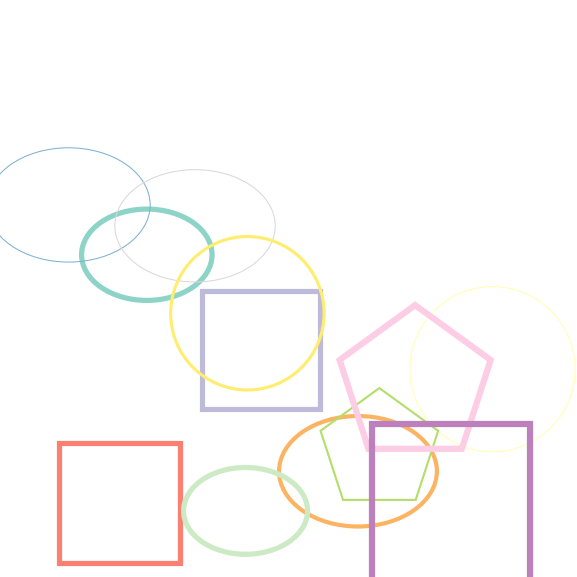[{"shape": "oval", "thickness": 2.5, "radius": 0.56, "center": [0.254, 0.558]}, {"shape": "circle", "thickness": 0.5, "radius": 0.72, "center": [0.853, 0.36]}, {"shape": "square", "thickness": 2.5, "radius": 0.51, "center": [0.451, 0.394]}, {"shape": "square", "thickness": 2.5, "radius": 0.52, "center": [0.207, 0.128]}, {"shape": "oval", "thickness": 0.5, "radius": 0.71, "center": [0.119, 0.644]}, {"shape": "oval", "thickness": 2, "radius": 0.68, "center": [0.62, 0.183]}, {"shape": "pentagon", "thickness": 1, "radius": 0.54, "center": [0.657, 0.22]}, {"shape": "pentagon", "thickness": 3, "radius": 0.69, "center": [0.719, 0.333]}, {"shape": "oval", "thickness": 0.5, "radius": 0.69, "center": [0.338, 0.608]}, {"shape": "square", "thickness": 3, "radius": 0.69, "center": [0.781, 0.127]}, {"shape": "oval", "thickness": 2.5, "radius": 0.54, "center": [0.425, 0.115]}, {"shape": "circle", "thickness": 1.5, "radius": 0.66, "center": [0.428, 0.457]}]